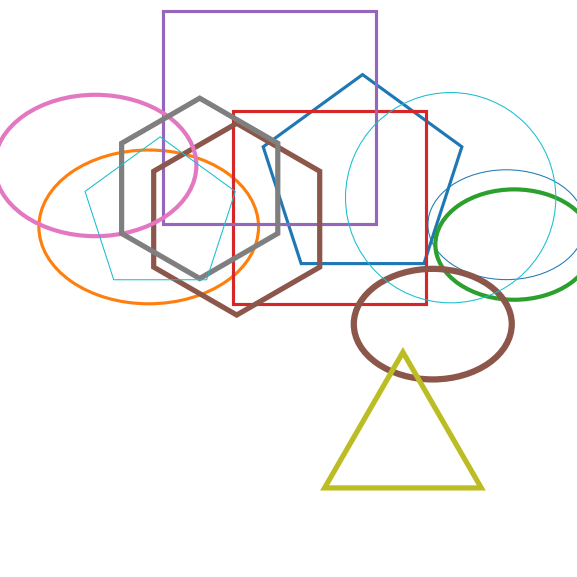[{"shape": "pentagon", "thickness": 1.5, "radius": 0.9, "center": [0.628, 0.689]}, {"shape": "oval", "thickness": 0.5, "radius": 0.68, "center": [0.877, 0.61]}, {"shape": "oval", "thickness": 1.5, "radius": 0.95, "center": [0.258, 0.606]}, {"shape": "oval", "thickness": 2, "radius": 0.68, "center": [0.89, 0.576]}, {"shape": "square", "thickness": 1.5, "radius": 0.83, "center": [0.571, 0.641]}, {"shape": "square", "thickness": 1.5, "radius": 0.92, "center": [0.467, 0.796]}, {"shape": "hexagon", "thickness": 2.5, "radius": 0.83, "center": [0.41, 0.62]}, {"shape": "oval", "thickness": 3, "radius": 0.68, "center": [0.749, 0.438]}, {"shape": "oval", "thickness": 2, "radius": 0.87, "center": [0.165, 0.713]}, {"shape": "hexagon", "thickness": 2.5, "radius": 0.78, "center": [0.346, 0.673]}, {"shape": "triangle", "thickness": 2.5, "radius": 0.78, "center": [0.698, 0.233]}, {"shape": "circle", "thickness": 0.5, "radius": 0.91, "center": [0.78, 0.657]}, {"shape": "pentagon", "thickness": 0.5, "radius": 0.68, "center": [0.277, 0.625]}]